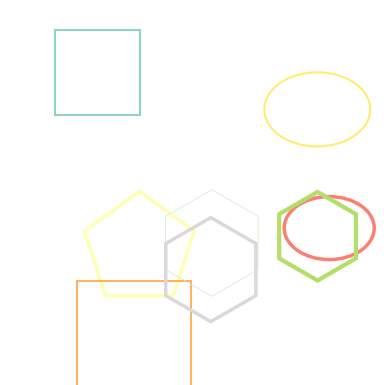[{"shape": "square", "thickness": 1.5, "radius": 0.55, "center": [0.253, 0.812]}, {"shape": "pentagon", "thickness": 2.5, "radius": 0.75, "center": [0.362, 0.353]}, {"shape": "oval", "thickness": 2.5, "radius": 0.58, "center": [0.855, 0.408]}, {"shape": "square", "thickness": 1.5, "radius": 0.74, "center": [0.349, 0.122]}, {"shape": "hexagon", "thickness": 3, "radius": 0.58, "center": [0.825, 0.386]}, {"shape": "hexagon", "thickness": 2.5, "radius": 0.68, "center": [0.548, 0.3]}, {"shape": "hexagon", "thickness": 0.5, "radius": 0.69, "center": [0.55, 0.369]}, {"shape": "oval", "thickness": 1.5, "radius": 0.69, "center": [0.824, 0.716]}]